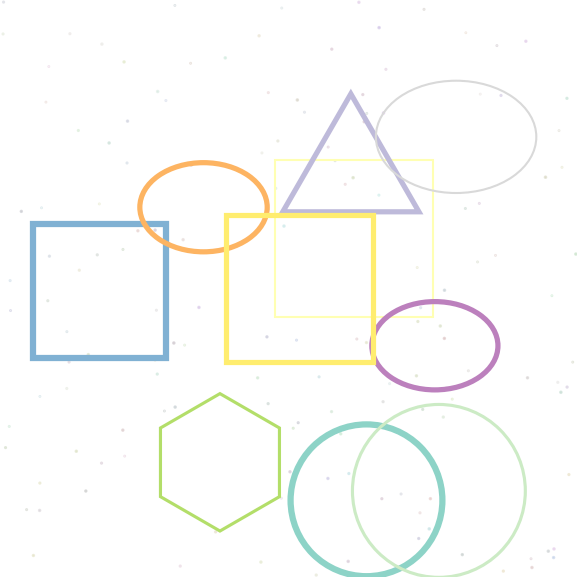[{"shape": "circle", "thickness": 3, "radius": 0.66, "center": [0.635, 0.133]}, {"shape": "square", "thickness": 1, "radius": 0.68, "center": [0.613, 0.586]}, {"shape": "triangle", "thickness": 2.5, "radius": 0.68, "center": [0.608, 0.7]}, {"shape": "square", "thickness": 3, "radius": 0.58, "center": [0.172, 0.495]}, {"shape": "oval", "thickness": 2.5, "radius": 0.55, "center": [0.352, 0.64]}, {"shape": "hexagon", "thickness": 1.5, "radius": 0.59, "center": [0.381, 0.199]}, {"shape": "oval", "thickness": 1, "radius": 0.69, "center": [0.79, 0.762]}, {"shape": "oval", "thickness": 2.5, "radius": 0.55, "center": [0.753, 0.4]}, {"shape": "circle", "thickness": 1.5, "radius": 0.75, "center": [0.76, 0.149]}, {"shape": "square", "thickness": 2.5, "radius": 0.64, "center": [0.519, 0.5]}]